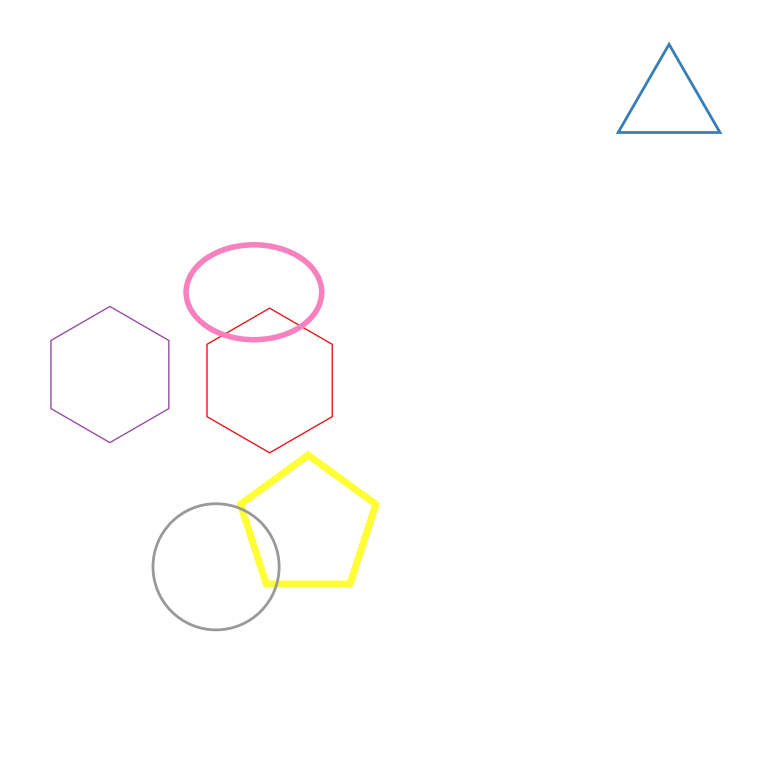[{"shape": "hexagon", "thickness": 0.5, "radius": 0.47, "center": [0.35, 0.506]}, {"shape": "triangle", "thickness": 1, "radius": 0.38, "center": [0.869, 0.866]}, {"shape": "hexagon", "thickness": 0.5, "radius": 0.44, "center": [0.143, 0.514]}, {"shape": "pentagon", "thickness": 2.5, "radius": 0.46, "center": [0.4, 0.316]}, {"shape": "oval", "thickness": 2, "radius": 0.44, "center": [0.33, 0.62]}, {"shape": "circle", "thickness": 1, "radius": 0.41, "center": [0.281, 0.264]}]